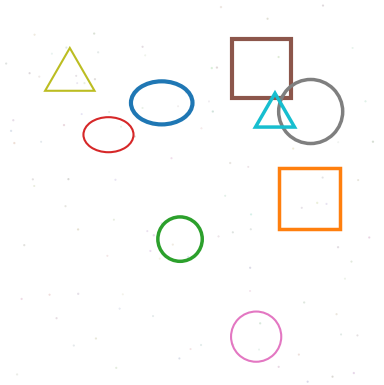[{"shape": "oval", "thickness": 3, "radius": 0.4, "center": [0.42, 0.733]}, {"shape": "square", "thickness": 2.5, "radius": 0.4, "center": [0.803, 0.485]}, {"shape": "circle", "thickness": 2.5, "radius": 0.29, "center": [0.468, 0.379]}, {"shape": "oval", "thickness": 1.5, "radius": 0.33, "center": [0.282, 0.65]}, {"shape": "square", "thickness": 3, "radius": 0.38, "center": [0.679, 0.822]}, {"shape": "circle", "thickness": 1.5, "radius": 0.33, "center": [0.665, 0.126]}, {"shape": "circle", "thickness": 2.5, "radius": 0.42, "center": [0.807, 0.71]}, {"shape": "triangle", "thickness": 1.5, "radius": 0.37, "center": [0.181, 0.801]}, {"shape": "triangle", "thickness": 2.5, "radius": 0.29, "center": [0.714, 0.699]}]